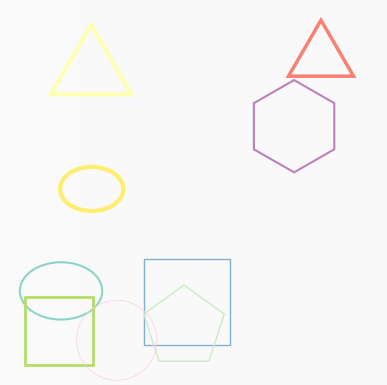[{"shape": "oval", "thickness": 1.5, "radius": 0.53, "center": [0.158, 0.244]}, {"shape": "triangle", "thickness": 3, "radius": 0.6, "center": [0.235, 0.815]}, {"shape": "triangle", "thickness": 2.5, "radius": 0.48, "center": [0.828, 0.851]}, {"shape": "square", "thickness": 1, "radius": 0.56, "center": [0.483, 0.216]}, {"shape": "square", "thickness": 2, "radius": 0.44, "center": [0.151, 0.14]}, {"shape": "circle", "thickness": 0.5, "radius": 0.52, "center": [0.301, 0.116]}, {"shape": "hexagon", "thickness": 1.5, "radius": 0.6, "center": [0.759, 0.672]}, {"shape": "pentagon", "thickness": 1, "radius": 0.55, "center": [0.475, 0.15]}, {"shape": "oval", "thickness": 3, "radius": 0.41, "center": [0.237, 0.509]}]